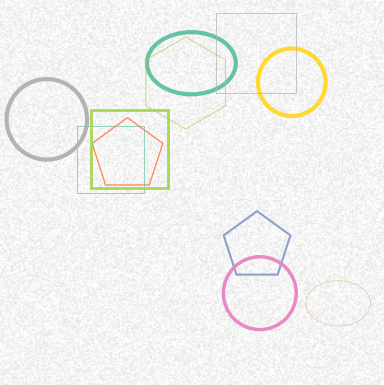[{"shape": "oval", "thickness": 3, "radius": 0.58, "center": [0.497, 0.836]}, {"shape": "square", "thickness": 0.5, "radius": 0.44, "center": [0.286, 0.585]}, {"shape": "pentagon", "thickness": 1, "radius": 0.48, "center": [0.331, 0.598]}, {"shape": "pentagon", "thickness": 1.5, "radius": 0.46, "center": [0.668, 0.36]}, {"shape": "circle", "thickness": 2.5, "radius": 0.47, "center": [0.675, 0.238]}, {"shape": "square", "thickness": 2, "radius": 0.51, "center": [0.336, 0.613]}, {"shape": "hexagon", "thickness": 0.5, "radius": 0.6, "center": [0.482, 0.785]}, {"shape": "circle", "thickness": 3, "radius": 0.44, "center": [0.758, 0.786]}, {"shape": "oval", "thickness": 0.5, "radius": 0.42, "center": [0.878, 0.212]}, {"shape": "square", "thickness": 0.5, "radius": 0.52, "center": [0.665, 0.863]}, {"shape": "circle", "thickness": 3, "radius": 0.52, "center": [0.122, 0.69]}]